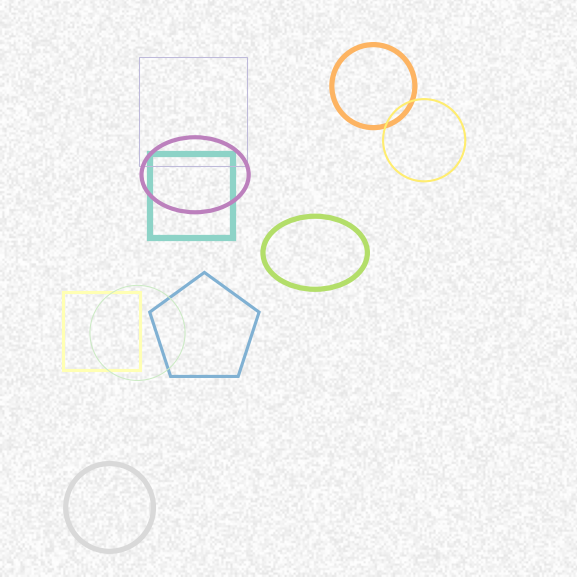[{"shape": "square", "thickness": 3, "radius": 0.36, "center": [0.331, 0.66]}, {"shape": "square", "thickness": 1.5, "radius": 0.33, "center": [0.175, 0.426]}, {"shape": "square", "thickness": 0.5, "radius": 0.47, "center": [0.334, 0.806]}, {"shape": "pentagon", "thickness": 1.5, "radius": 0.5, "center": [0.354, 0.428]}, {"shape": "circle", "thickness": 2.5, "radius": 0.36, "center": [0.646, 0.85]}, {"shape": "oval", "thickness": 2.5, "radius": 0.45, "center": [0.546, 0.561]}, {"shape": "circle", "thickness": 2.5, "radius": 0.38, "center": [0.19, 0.12]}, {"shape": "oval", "thickness": 2, "radius": 0.46, "center": [0.338, 0.697]}, {"shape": "circle", "thickness": 0.5, "radius": 0.41, "center": [0.238, 0.423]}, {"shape": "circle", "thickness": 1, "radius": 0.36, "center": [0.735, 0.756]}]